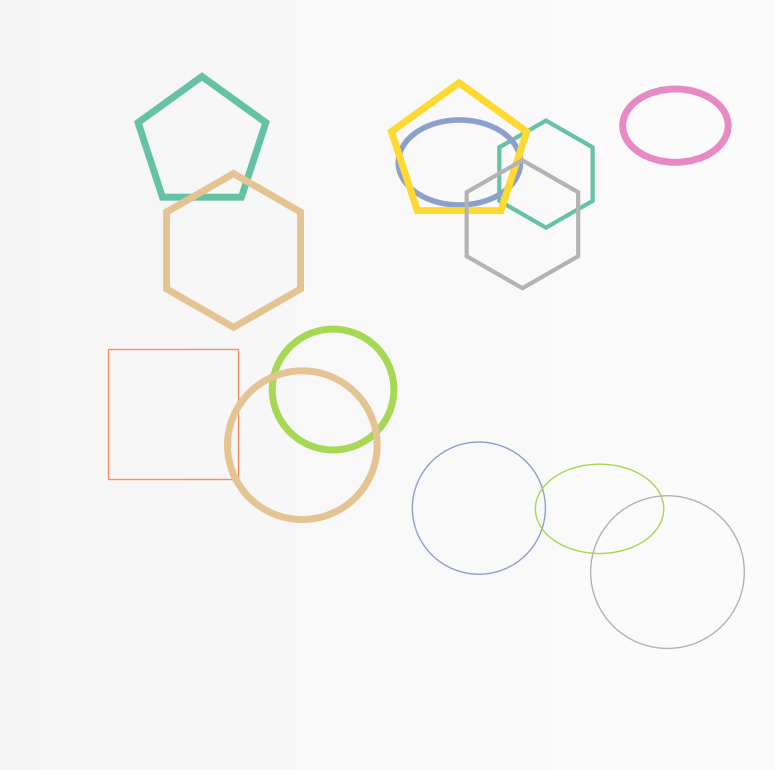[{"shape": "pentagon", "thickness": 2.5, "radius": 0.43, "center": [0.261, 0.814]}, {"shape": "hexagon", "thickness": 1.5, "radius": 0.35, "center": [0.704, 0.774]}, {"shape": "square", "thickness": 0.5, "radius": 0.42, "center": [0.223, 0.463]}, {"shape": "circle", "thickness": 0.5, "radius": 0.43, "center": [0.618, 0.34]}, {"shape": "oval", "thickness": 2, "radius": 0.39, "center": [0.593, 0.789]}, {"shape": "oval", "thickness": 2.5, "radius": 0.34, "center": [0.872, 0.837]}, {"shape": "circle", "thickness": 2.5, "radius": 0.39, "center": [0.43, 0.494]}, {"shape": "oval", "thickness": 0.5, "radius": 0.41, "center": [0.774, 0.339]}, {"shape": "pentagon", "thickness": 2.5, "radius": 0.46, "center": [0.592, 0.801]}, {"shape": "hexagon", "thickness": 2.5, "radius": 0.5, "center": [0.301, 0.675]}, {"shape": "circle", "thickness": 2.5, "radius": 0.48, "center": [0.39, 0.422]}, {"shape": "circle", "thickness": 0.5, "radius": 0.5, "center": [0.861, 0.257]}, {"shape": "hexagon", "thickness": 1.5, "radius": 0.42, "center": [0.674, 0.709]}]